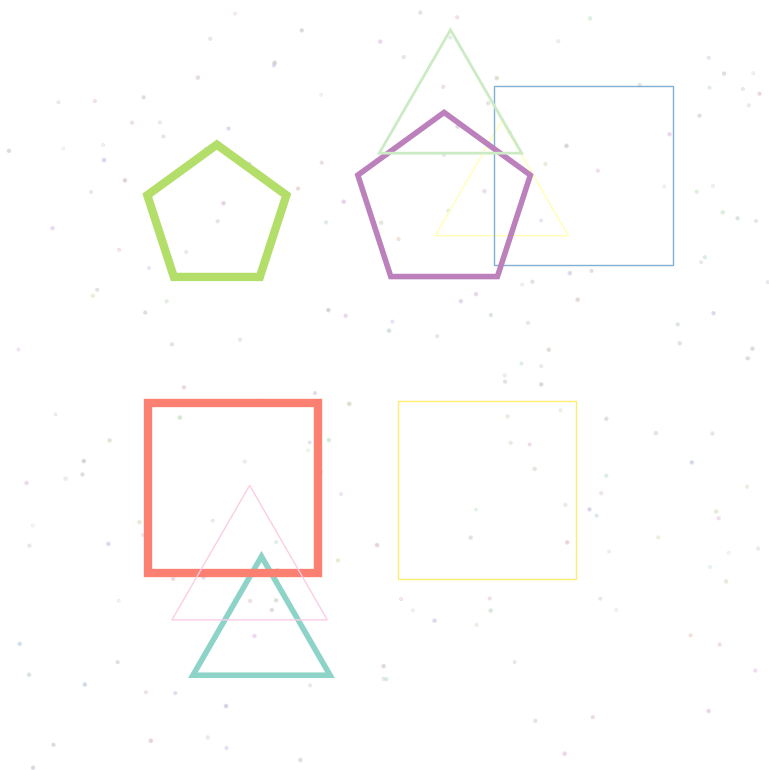[{"shape": "triangle", "thickness": 2, "radius": 0.51, "center": [0.34, 0.175]}, {"shape": "triangle", "thickness": 0.5, "radius": 0.5, "center": [0.652, 0.744]}, {"shape": "square", "thickness": 3, "radius": 0.55, "center": [0.303, 0.366]}, {"shape": "square", "thickness": 0.5, "radius": 0.58, "center": [0.758, 0.772]}, {"shape": "pentagon", "thickness": 3, "radius": 0.47, "center": [0.282, 0.717]}, {"shape": "triangle", "thickness": 0.5, "radius": 0.58, "center": [0.324, 0.253]}, {"shape": "pentagon", "thickness": 2, "radius": 0.59, "center": [0.577, 0.736]}, {"shape": "triangle", "thickness": 1, "radius": 0.53, "center": [0.585, 0.854]}, {"shape": "square", "thickness": 0.5, "radius": 0.58, "center": [0.632, 0.363]}]